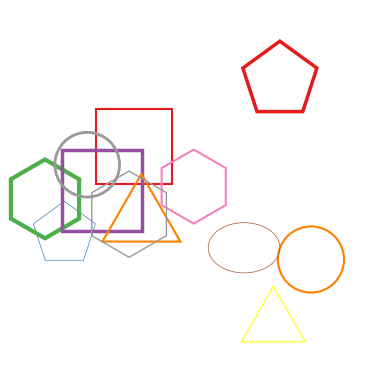[{"shape": "square", "thickness": 1.5, "radius": 0.49, "center": [0.348, 0.619]}, {"shape": "pentagon", "thickness": 2.5, "radius": 0.51, "center": [0.727, 0.792]}, {"shape": "pentagon", "thickness": 0.5, "radius": 0.42, "center": [0.167, 0.393]}, {"shape": "hexagon", "thickness": 3, "radius": 0.51, "center": [0.117, 0.483]}, {"shape": "square", "thickness": 2.5, "radius": 0.52, "center": [0.265, 0.505]}, {"shape": "circle", "thickness": 1.5, "radius": 0.43, "center": [0.808, 0.326]}, {"shape": "triangle", "thickness": 1.5, "radius": 0.58, "center": [0.367, 0.431]}, {"shape": "triangle", "thickness": 1, "radius": 0.48, "center": [0.71, 0.16]}, {"shape": "oval", "thickness": 0.5, "radius": 0.47, "center": [0.634, 0.356]}, {"shape": "hexagon", "thickness": 1.5, "radius": 0.48, "center": [0.503, 0.515]}, {"shape": "hexagon", "thickness": 1, "radius": 0.56, "center": [0.335, 0.444]}, {"shape": "circle", "thickness": 2, "radius": 0.42, "center": [0.226, 0.572]}]